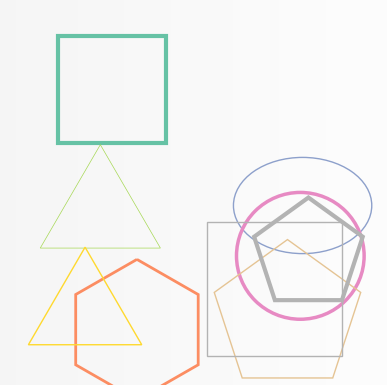[{"shape": "square", "thickness": 3, "radius": 0.7, "center": [0.289, 0.768]}, {"shape": "hexagon", "thickness": 2, "radius": 0.91, "center": [0.353, 0.144]}, {"shape": "oval", "thickness": 1, "radius": 0.89, "center": [0.781, 0.466]}, {"shape": "circle", "thickness": 2.5, "radius": 0.82, "center": [0.775, 0.335]}, {"shape": "triangle", "thickness": 0.5, "radius": 0.9, "center": [0.259, 0.445]}, {"shape": "triangle", "thickness": 1, "radius": 0.84, "center": [0.22, 0.189]}, {"shape": "pentagon", "thickness": 1, "radius": 0.99, "center": [0.742, 0.179]}, {"shape": "pentagon", "thickness": 3, "radius": 0.74, "center": [0.796, 0.34]}, {"shape": "square", "thickness": 1, "radius": 0.87, "center": [0.708, 0.25]}]